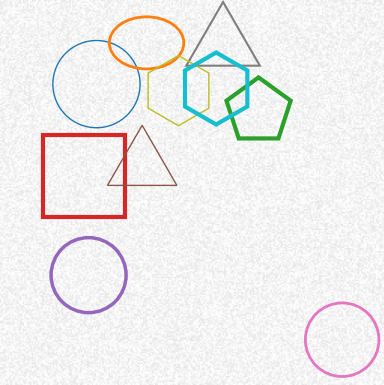[{"shape": "circle", "thickness": 1, "radius": 0.57, "center": [0.251, 0.782]}, {"shape": "oval", "thickness": 2, "radius": 0.48, "center": [0.381, 0.889]}, {"shape": "pentagon", "thickness": 3, "radius": 0.44, "center": [0.672, 0.711]}, {"shape": "square", "thickness": 3, "radius": 0.53, "center": [0.219, 0.544]}, {"shape": "circle", "thickness": 2.5, "radius": 0.49, "center": [0.23, 0.285]}, {"shape": "triangle", "thickness": 1, "radius": 0.52, "center": [0.369, 0.571]}, {"shape": "circle", "thickness": 2, "radius": 0.48, "center": [0.889, 0.118]}, {"shape": "triangle", "thickness": 1.5, "radius": 0.55, "center": [0.579, 0.885]}, {"shape": "hexagon", "thickness": 1, "radius": 0.46, "center": [0.464, 0.765]}, {"shape": "hexagon", "thickness": 3, "radius": 0.47, "center": [0.561, 0.77]}]